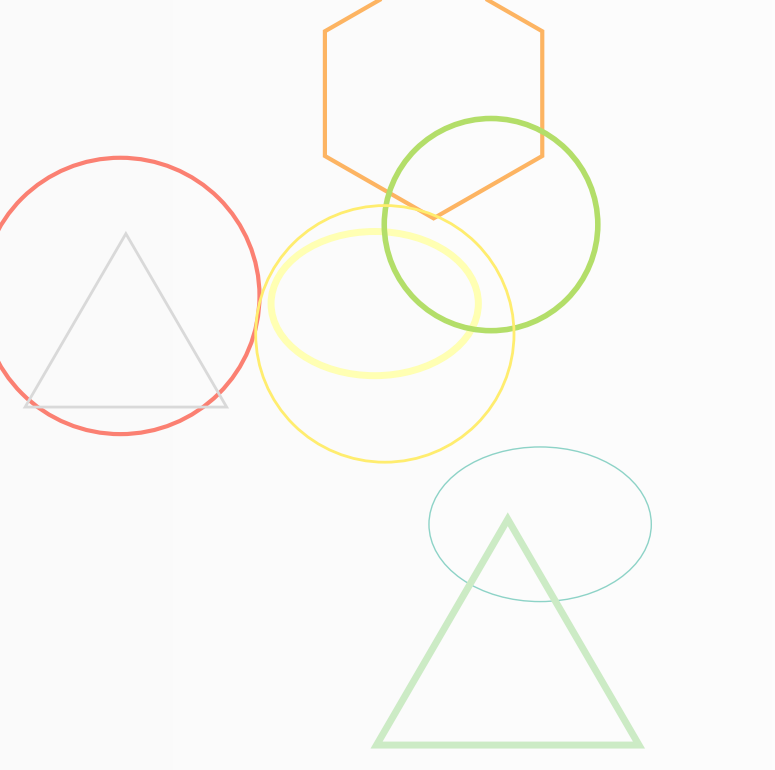[{"shape": "oval", "thickness": 0.5, "radius": 0.72, "center": [0.697, 0.319]}, {"shape": "oval", "thickness": 2.5, "radius": 0.67, "center": [0.483, 0.606]}, {"shape": "circle", "thickness": 1.5, "radius": 0.9, "center": [0.155, 0.616]}, {"shape": "hexagon", "thickness": 1.5, "radius": 0.81, "center": [0.559, 0.878]}, {"shape": "circle", "thickness": 2, "radius": 0.69, "center": [0.634, 0.708]}, {"shape": "triangle", "thickness": 1, "radius": 0.75, "center": [0.162, 0.546]}, {"shape": "triangle", "thickness": 2.5, "radius": 0.98, "center": [0.655, 0.13]}, {"shape": "circle", "thickness": 1, "radius": 0.83, "center": [0.497, 0.566]}]